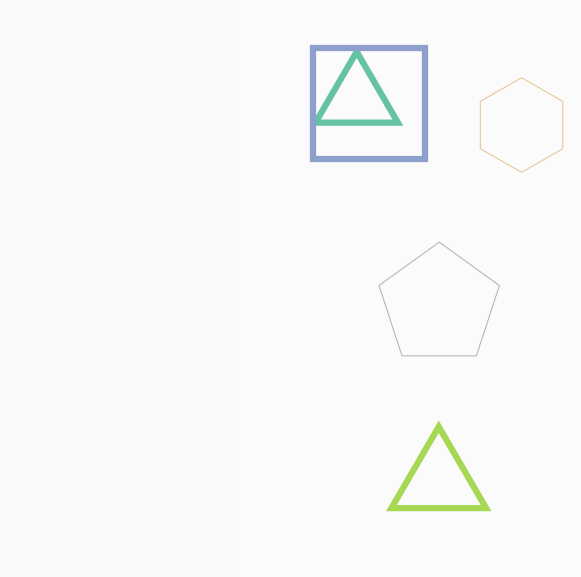[{"shape": "triangle", "thickness": 3, "radius": 0.41, "center": [0.614, 0.828]}, {"shape": "square", "thickness": 3, "radius": 0.48, "center": [0.634, 0.82]}, {"shape": "triangle", "thickness": 3, "radius": 0.47, "center": [0.755, 0.166]}, {"shape": "hexagon", "thickness": 0.5, "radius": 0.41, "center": [0.897, 0.783]}, {"shape": "pentagon", "thickness": 0.5, "radius": 0.54, "center": [0.756, 0.471]}]